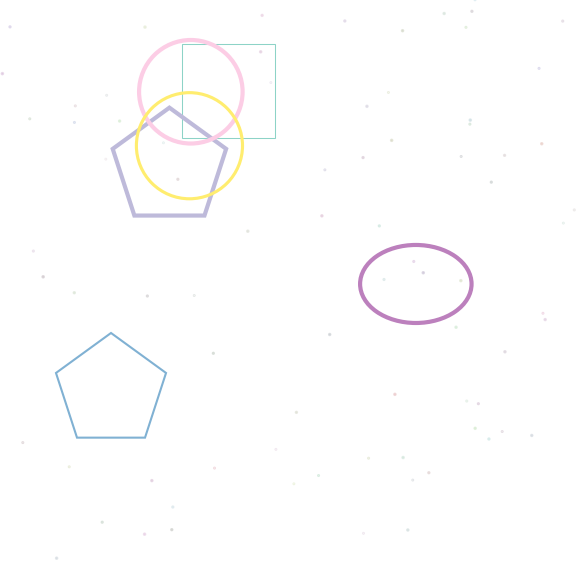[{"shape": "square", "thickness": 0.5, "radius": 0.4, "center": [0.395, 0.842]}, {"shape": "pentagon", "thickness": 2, "radius": 0.52, "center": [0.293, 0.709]}, {"shape": "pentagon", "thickness": 1, "radius": 0.5, "center": [0.192, 0.322]}, {"shape": "circle", "thickness": 2, "radius": 0.45, "center": [0.33, 0.84]}, {"shape": "oval", "thickness": 2, "radius": 0.48, "center": [0.72, 0.507]}, {"shape": "circle", "thickness": 1.5, "radius": 0.46, "center": [0.328, 0.747]}]